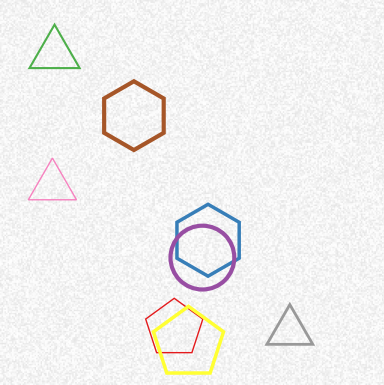[{"shape": "pentagon", "thickness": 1, "radius": 0.39, "center": [0.453, 0.147]}, {"shape": "hexagon", "thickness": 2.5, "radius": 0.47, "center": [0.54, 0.376]}, {"shape": "triangle", "thickness": 1.5, "radius": 0.38, "center": [0.142, 0.861]}, {"shape": "circle", "thickness": 3, "radius": 0.41, "center": [0.526, 0.331]}, {"shape": "pentagon", "thickness": 2.5, "radius": 0.48, "center": [0.49, 0.109]}, {"shape": "hexagon", "thickness": 3, "radius": 0.45, "center": [0.348, 0.7]}, {"shape": "triangle", "thickness": 1, "radius": 0.36, "center": [0.136, 0.517]}, {"shape": "triangle", "thickness": 2, "radius": 0.34, "center": [0.753, 0.14]}]